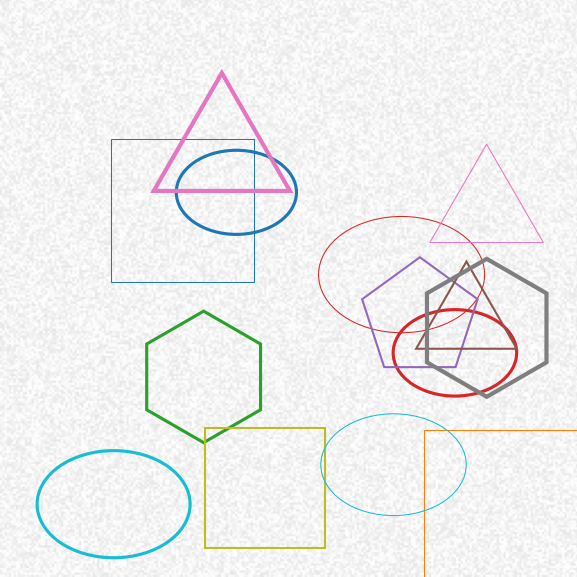[{"shape": "oval", "thickness": 1.5, "radius": 0.52, "center": [0.409, 0.666]}, {"shape": "square", "thickness": 0.5, "radius": 0.62, "center": [0.316, 0.635]}, {"shape": "square", "thickness": 0.5, "radius": 0.71, "center": [0.875, 0.114]}, {"shape": "hexagon", "thickness": 1.5, "radius": 0.57, "center": [0.353, 0.347]}, {"shape": "oval", "thickness": 0.5, "radius": 0.72, "center": [0.695, 0.524]}, {"shape": "oval", "thickness": 1.5, "radius": 0.53, "center": [0.788, 0.388]}, {"shape": "pentagon", "thickness": 1, "radius": 0.53, "center": [0.727, 0.448]}, {"shape": "triangle", "thickness": 1, "radius": 0.5, "center": [0.808, 0.446]}, {"shape": "triangle", "thickness": 2, "radius": 0.68, "center": [0.384, 0.737]}, {"shape": "triangle", "thickness": 0.5, "radius": 0.57, "center": [0.843, 0.636]}, {"shape": "hexagon", "thickness": 2, "radius": 0.6, "center": [0.843, 0.431]}, {"shape": "square", "thickness": 1, "radius": 0.52, "center": [0.459, 0.154]}, {"shape": "oval", "thickness": 1.5, "radius": 0.66, "center": [0.197, 0.126]}, {"shape": "oval", "thickness": 0.5, "radius": 0.63, "center": [0.681, 0.194]}]